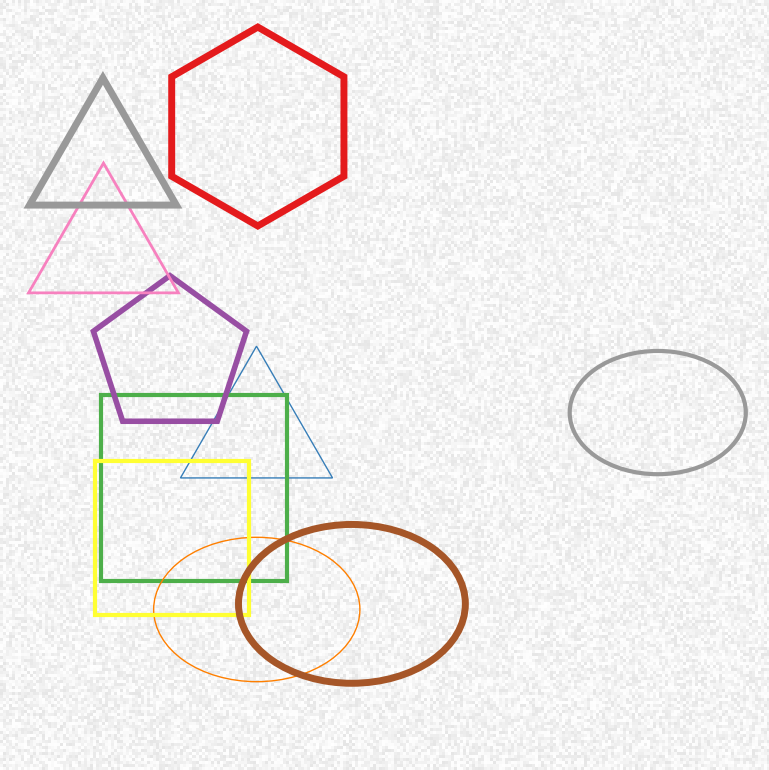[{"shape": "hexagon", "thickness": 2.5, "radius": 0.65, "center": [0.335, 0.836]}, {"shape": "triangle", "thickness": 0.5, "radius": 0.57, "center": [0.333, 0.436]}, {"shape": "square", "thickness": 1.5, "radius": 0.6, "center": [0.252, 0.366]}, {"shape": "pentagon", "thickness": 2, "radius": 0.52, "center": [0.221, 0.537]}, {"shape": "oval", "thickness": 0.5, "radius": 0.67, "center": [0.333, 0.208]}, {"shape": "square", "thickness": 1.5, "radius": 0.5, "center": [0.223, 0.301]}, {"shape": "oval", "thickness": 2.5, "radius": 0.74, "center": [0.457, 0.216]}, {"shape": "triangle", "thickness": 1, "radius": 0.56, "center": [0.134, 0.676]}, {"shape": "oval", "thickness": 1.5, "radius": 0.57, "center": [0.854, 0.464]}, {"shape": "triangle", "thickness": 2.5, "radius": 0.55, "center": [0.134, 0.789]}]